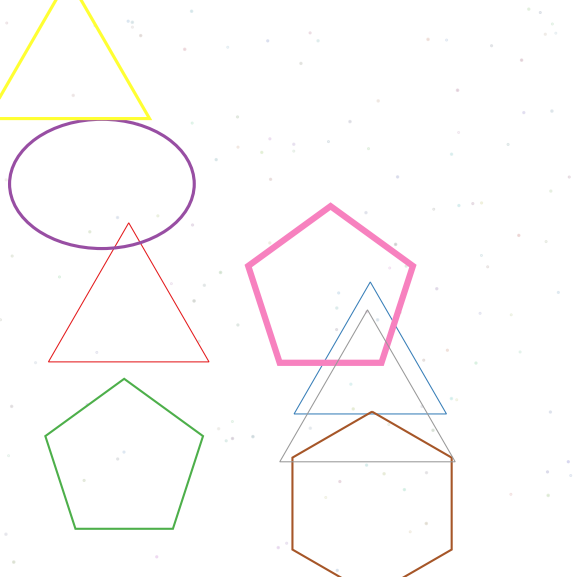[{"shape": "triangle", "thickness": 0.5, "radius": 0.8, "center": [0.223, 0.453]}, {"shape": "triangle", "thickness": 0.5, "radius": 0.76, "center": [0.641, 0.359]}, {"shape": "pentagon", "thickness": 1, "radius": 0.72, "center": [0.215, 0.2]}, {"shape": "oval", "thickness": 1.5, "radius": 0.8, "center": [0.176, 0.681]}, {"shape": "triangle", "thickness": 1.5, "radius": 0.81, "center": [0.119, 0.875]}, {"shape": "hexagon", "thickness": 1, "radius": 0.8, "center": [0.644, 0.127]}, {"shape": "pentagon", "thickness": 3, "radius": 0.75, "center": [0.572, 0.492]}, {"shape": "triangle", "thickness": 0.5, "radius": 0.88, "center": [0.636, 0.287]}]